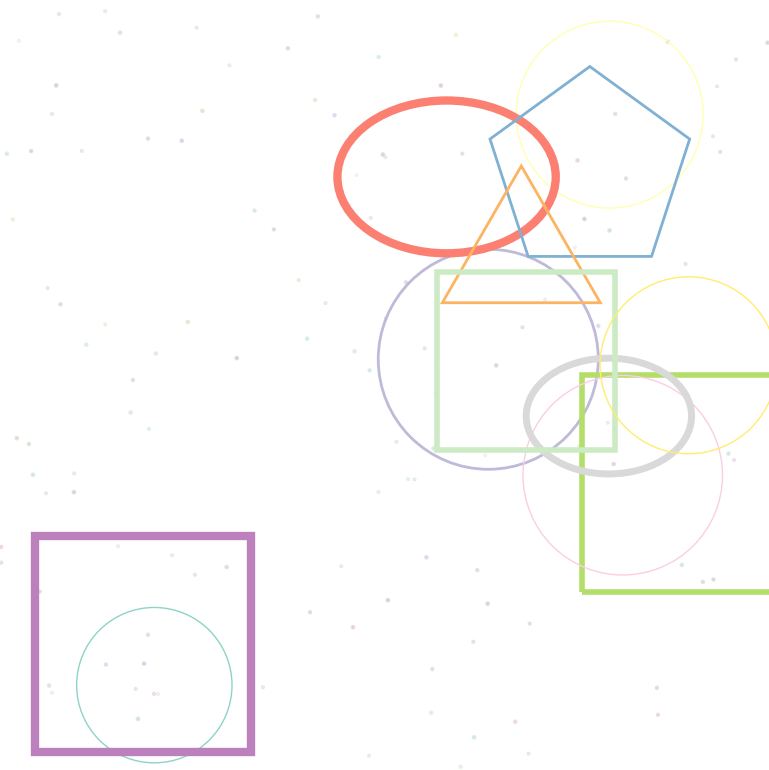[{"shape": "circle", "thickness": 0.5, "radius": 0.5, "center": [0.2, 0.11]}, {"shape": "circle", "thickness": 0.5, "radius": 0.61, "center": [0.792, 0.851]}, {"shape": "circle", "thickness": 1, "radius": 0.71, "center": [0.634, 0.533]}, {"shape": "oval", "thickness": 3, "radius": 0.71, "center": [0.58, 0.77]}, {"shape": "pentagon", "thickness": 1, "radius": 0.68, "center": [0.766, 0.777]}, {"shape": "triangle", "thickness": 1, "radius": 0.59, "center": [0.677, 0.666]}, {"shape": "square", "thickness": 2, "radius": 0.71, "center": [0.896, 0.372]}, {"shape": "circle", "thickness": 0.5, "radius": 0.65, "center": [0.809, 0.383]}, {"shape": "oval", "thickness": 2.5, "radius": 0.54, "center": [0.791, 0.46]}, {"shape": "square", "thickness": 3, "radius": 0.7, "center": [0.186, 0.163]}, {"shape": "square", "thickness": 2, "radius": 0.58, "center": [0.683, 0.532]}, {"shape": "circle", "thickness": 0.5, "radius": 0.57, "center": [0.894, 0.526]}]